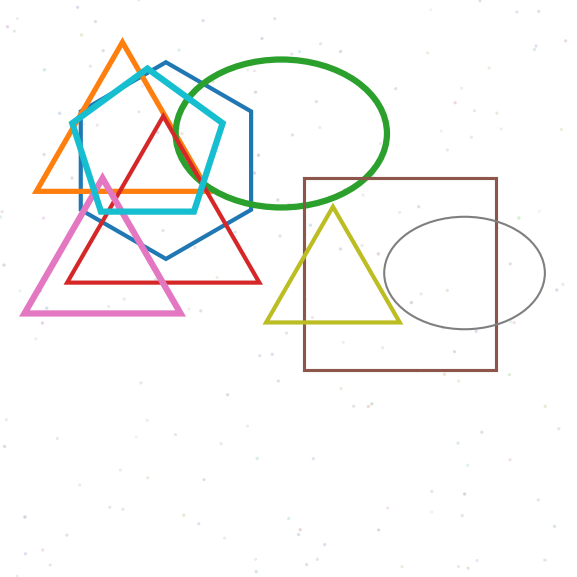[{"shape": "hexagon", "thickness": 2, "radius": 0.85, "center": [0.287, 0.721]}, {"shape": "triangle", "thickness": 2.5, "radius": 0.86, "center": [0.212, 0.754]}, {"shape": "oval", "thickness": 3, "radius": 0.91, "center": [0.487, 0.768]}, {"shape": "triangle", "thickness": 2, "radius": 0.96, "center": [0.283, 0.606]}, {"shape": "square", "thickness": 1.5, "radius": 0.83, "center": [0.692, 0.524]}, {"shape": "triangle", "thickness": 3, "radius": 0.78, "center": [0.178, 0.534]}, {"shape": "oval", "thickness": 1, "radius": 0.7, "center": [0.804, 0.526]}, {"shape": "triangle", "thickness": 2, "radius": 0.67, "center": [0.577, 0.508]}, {"shape": "pentagon", "thickness": 3, "radius": 0.68, "center": [0.255, 0.743]}]